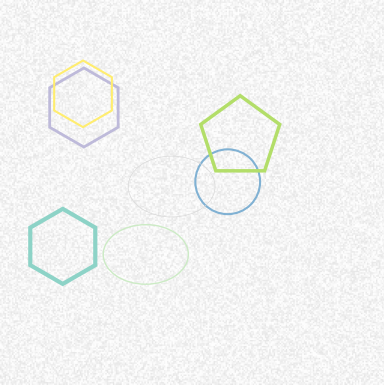[{"shape": "hexagon", "thickness": 3, "radius": 0.49, "center": [0.163, 0.36]}, {"shape": "hexagon", "thickness": 2, "radius": 0.51, "center": [0.218, 0.721]}, {"shape": "circle", "thickness": 1.5, "radius": 0.42, "center": [0.591, 0.528]}, {"shape": "pentagon", "thickness": 2.5, "radius": 0.54, "center": [0.624, 0.644]}, {"shape": "oval", "thickness": 0.5, "radius": 0.56, "center": [0.446, 0.515]}, {"shape": "oval", "thickness": 1, "radius": 0.55, "center": [0.379, 0.339]}, {"shape": "hexagon", "thickness": 1.5, "radius": 0.43, "center": [0.216, 0.756]}]